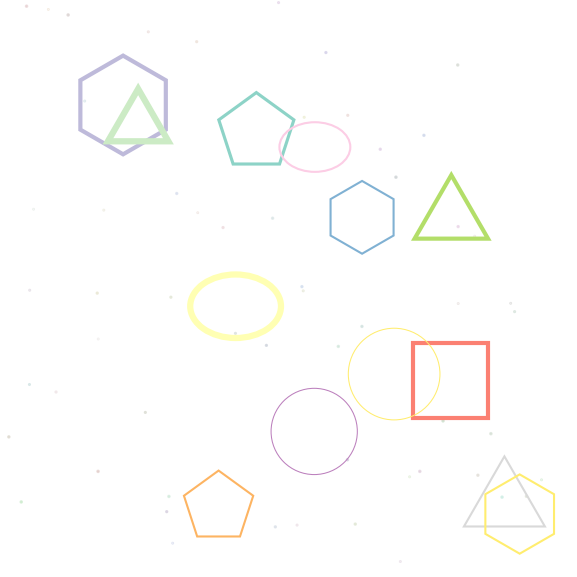[{"shape": "pentagon", "thickness": 1.5, "radius": 0.34, "center": [0.444, 0.77]}, {"shape": "oval", "thickness": 3, "radius": 0.39, "center": [0.408, 0.469]}, {"shape": "hexagon", "thickness": 2, "radius": 0.43, "center": [0.213, 0.817]}, {"shape": "square", "thickness": 2, "radius": 0.32, "center": [0.78, 0.34]}, {"shape": "hexagon", "thickness": 1, "radius": 0.32, "center": [0.627, 0.623]}, {"shape": "pentagon", "thickness": 1, "radius": 0.32, "center": [0.379, 0.121]}, {"shape": "triangle", "thickness": 2, "radius": 0.37, "center": [0.781, 0.623]}, {"shape": "oval", "thickness": 1, "radius": 0.31, "center": [0.545, 0.745]}, {"shape": "triangle", "thickness": 1, "radius": 0.4, "center": [0.873, 0.128]}, {"shape": "circle", "thickness": 0.5, "radius": 0.37, "center": [0.544, 0.252]}, {"shape": "triangle", "thickness": 3, "radius": 0.3, "center": [0.239, 0.785]}, {"shape": "hexagon", "thickness": 1, "radius": 0.34, "center": [0.9, 0.109]}, {"shape": "circle", "thickness": 0.5, "radius": 0.4, "center": [0.682, 0.351]}]